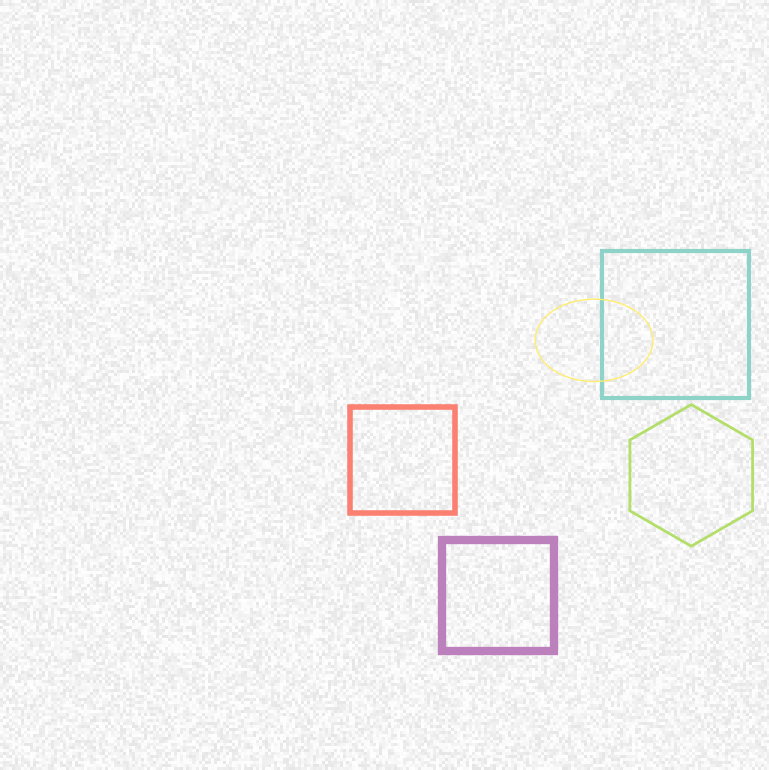[{"shape": "square", "thickness": 1.5, "radius": 0.48, "center": [0.878, 0.579]}, {"shape": "square", "thickness": 2, "radius": 0.34, "center": [0.523, 0.403]}, {"shape": "hexagon", "thickness": 1, "radius": 0.46, "center": [0.898, 0.383]}, {"shape": "square", "thickness": 3, "radius": 0.36, "center": [0.647, 0.227]}, {"shape": "oval", "thickness": 0.5, "radius": 0.38, "center": [0.772, 0.558]}]